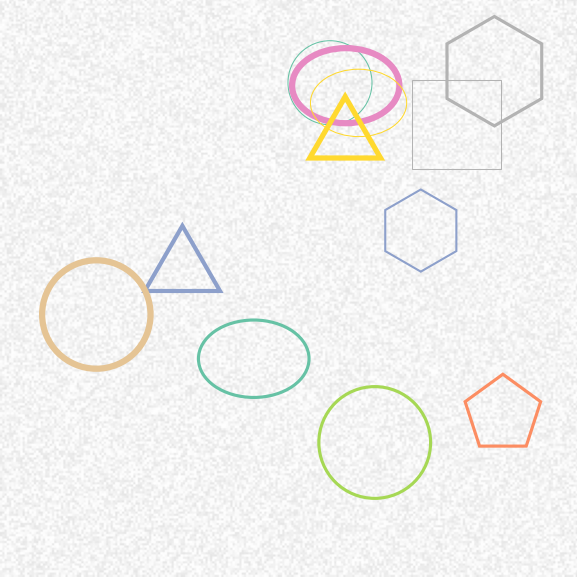[{"shape": "oval", "thickness": 1.5, "radius": 0.48, "center": [0.439, 0.378]}, {"shape": "circle", "thickness": 0.5, "radius": 0.36, "center": [0.571, 0.856]}, {"shape": "pentagon", "thickness": 1.5, "radius": 0.34, "center": [0.871, 0.282]}, {"shape": "triangle", "thickness": 2, "radius": 0.38, "center": [0.316, 0.533]}, {"shape": "hexagon", "thickness": 1, "radius": 0.36, "center": [0.729, 0.6]}, {"shape": "oval", "thickness": 3, "radius": 0.46, "center": [0.599, 0.851]}, {"shape": "circle", "thickness": 1.5, "radius": 0.48, "center": [0.649, 0.233]}, {"shape": "oval", "thickness": 0.5, "radius": 0.42, "center": [0.621, 0.821]}, {"shape": "triangle", "thickness": 2.5, "radius": 0.35, "center": [0.598, 0.761]}, {"shape": "circle", "thickness": 3, "radius": 0.47, "center": [0.167, 0.455]}, {"shape": "square", "thickness": 0.5, "radius": 0.39, "center": [0.791, 0.783]}, {"shape": "hexagon", "thickness": 1.5, "radius": 0.47, "center": [0.856, 0.876]}]